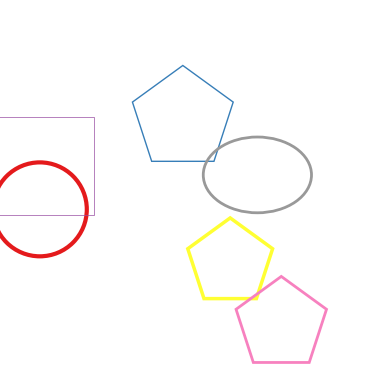[{"shape": "circle", "thickness": 3, "radius": 0.61, "center": [0.103, 0.456]}, {"shape": "pentagon", "thickness": 1, "radius": 0.69, "center": [0.475, 0.692]}, {"shape": "square", "thickness": 0.5, "radius": 0.63, "center": [0.118, 0.568]}, {"shape": "pentagon", "thickness": 2.5, "radius": 0.58, "center": [0.598, 0.318]}, {"shape": "pentagon", "thickness": 2, "radius": 0.62, "center": [0.731, 0.158]}, {"shape": "oval", "thickness": 2, "radius": 0.7, "center": [0.669, 0.546]}]